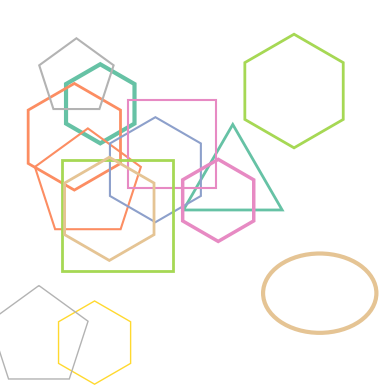[{"shape": "triangle", "thickness": 2, "radius": 0.74, "center": [0.605, 0.529]}, {"shape": "hexagon", "thickness": 3, "radius": 0.51, "center": [0.26, 0.73]}, {"shape": "pentagon", "thickness": 1.5, "radius": 0.72, "center": [0.228, 0.522]}, {"shape": "hexagon", "thickness": 2, "radius": 0.69, "center": [0.193, 0.645]}, {"shape": "hexagon", "thickness": 1.5, "radius": 0.68, "center": [0.404, 0.559]}, {"shape": "hexagon", "thickness": 2.5, "radius": 0.53, "center": [0.567, 0.48]}, {"shape": "square", "thickness": 1.5, "radius": 0.57, "center": [0.446, 0.625]}, {"shape": "square", "thickness": 2, "radius": 0.72, "center": [0.305, 0.44]}, {"shape": "hexagon", "thickness": 2, "radius": 0.74, "center": [0.764, 0.764]}, {"shape": "hexagon", "thickness": 1, "radius": 0.54, "center": [0.246, 0.11]}, {"shape": "hexagon", "thickness": 2, "radius": 0.67, "center": [0.284, 0.458]}, {"shape": "oval", "thickness": 3, "radius": 0.74, "center": [0.83, 0.239]}, {"shape": "pentagon", "thickness": 1.5, "radius": 0.51, "center": [0.198, 0.799]}, {"shape": "pentagon", "thickness": 1, "radius": 0.67, "center": [0.101, 0.124]}]